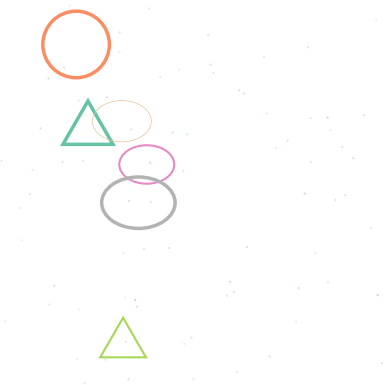[{"shape": "triangle", "thickness": 2.5, "radius": 0.38, "center": [0.228, 0.663]}, {"shape": "circle", "thickness": 2.5, "radius": 0.43, "center": [0.198, 0.885]}, {"shape": "oval", "thickness": 1.5, "radius": 0.36, "center": [0.381, 0.573]}, {"shape": "triangle", "thickness": 1.5, "radius": 0.34, "center": [0.32, 0.106]}, {"shape": "oval", "thickness": 0.5, "radius": 0.38, "center": [0.316, 0.685]}, {"shape": "oval", "thickness": 2.5, "radius": 0.48, "center": [0.359, 0.473]}]